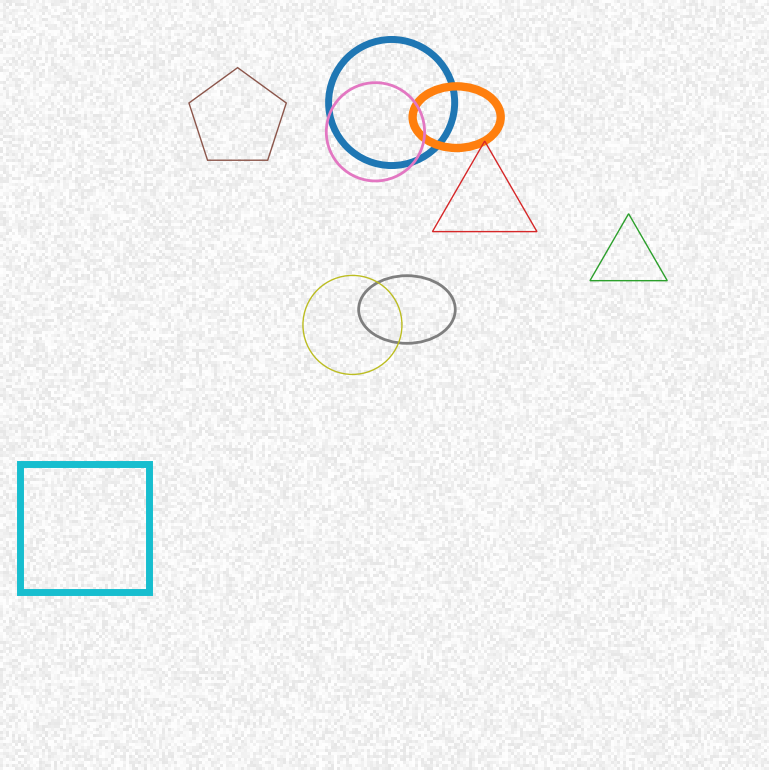[{"shape": "circle", "thickness": 2.5, "radius": 0.41, "center": [0.509, 0.867]}, {"shape": "oval", "thickness": 3, "radius": 0.29, "center": [0.593, 0.848]}, {"shape": "triangle", "thickness": 0.5, "radius": 0.29, "center": [0.816, 0.664]}, {"shape": "triangle", "thickness": 0.5, "radius": 0.39, "center": [0.629, 0.738]}, {"shape": "pentagon", "thickness": 0.5, "radius": 0.33, "center": [0.309, 0.846]}, {"shape": "circle", "thickness": 1, "radius": 0.32, "center": [0.488, 0.829]}, {"shape": "oval", "thickness": 1, "radius": 0.31, "center": [0.529, 0.598]}, {"shape": "circle", "thickness": 0.5, "radius": 0.32, "center": [0.458, 0.578]}, {"shape": "square", "thickness": 2.5, "radius": 0.42, "center": [0.11, 0.314]}]